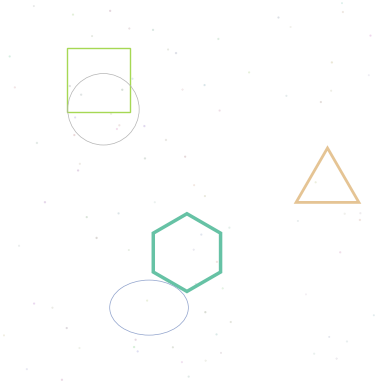[{"shape": "hexagon", "thickness": 2.5, "radius": 0.5, "center": [0.486, 0.344]}, {"shape": "oval", "thickness": 0.5, "radius": 0.51, "center": [0.387, 0.201]}, {"shape": "square", "thickness": 1, "radius": 0.41, "center": [0.255, 0.792]}, {"shape": "triangle", "thickness": 2, "radius": 0.47, "center": [0.851, 0.521]}, {"shape": "circle", "thickness": 0.5, "radius": 0.46, "center": [0.269, 0.716]}]